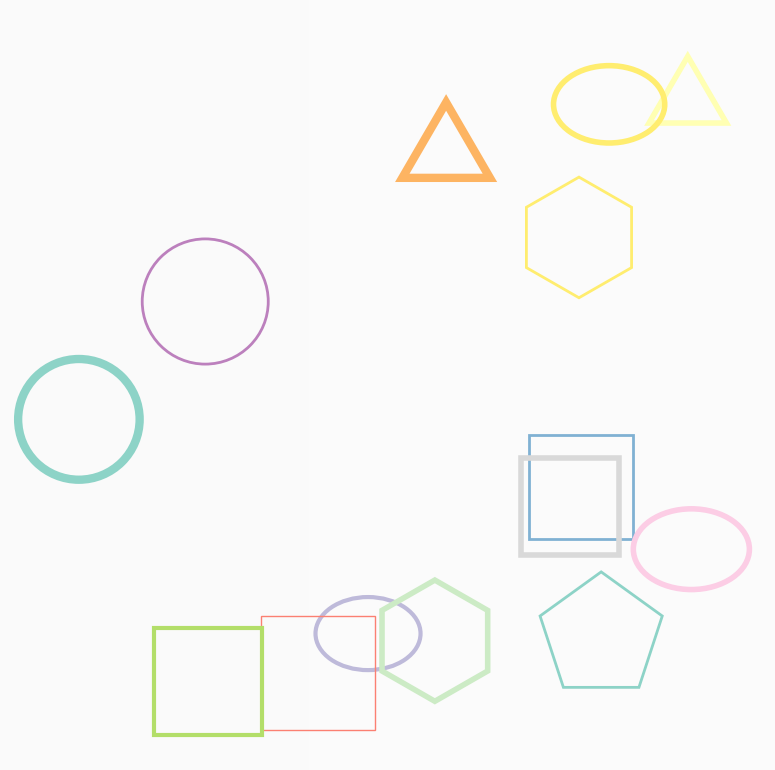[{"shape": "circle", "thickness": 3, "radius": 0.39, "center": [0.102, 0.455]}, {"shape": "pentagon", "thickness": 1, "radius": 0.41, "center": [0.776, 0.174]}, {"shape": "triangle", "thickness": 2, "radius": 0.29, "center": [0.887, 0.869]}, {"shape": "oval", "thickness": 1.5, "radius": 0.34, "center": [0.475, 0.177]}, {"shape": "square", "thickness": 0.5, "radius": 0.37, "center": [0.41, 0.126]}, {"shape": "square", "thickness": 1, "radius": 0.33, "center": [0.749, 0.367]}, {"shape": "triangle", "thickness": 3, "radius": 0.33, "center": [0.576, 0.802]}, {"shape": "square", "thickness": 1.5, "radius": 0.35, "center": [0.268, 0.115]}, {"shape": "oval", "thickness": 2, "radius": 0.37, "center": [0.892, 0.287]}, {"shape": "square", "thickness": 2, "radius": 0.31, "center": [0.735, 0.342]}, {"shape": "circle", "thickness": 1, "radius": 0.41, "center": [0.265, 0.608]}, {"shape": "hexagon", "thickness": 2, "radius": 0.39, "center": [0.561, 0.168]}, {"shape": "oval", "thickness": 2, "radius": 0.36, "center": [0.786, 0.865]}, {"shape": "hexagon", "thickness": 1, "radius": 0.39, "center": [0.747, 0.692]}]